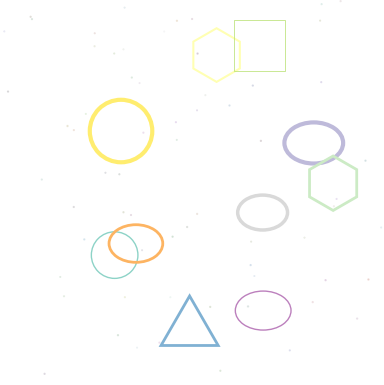[{"shape": "circle", "thickness": 1, "radius": 0.3, "center": [0.298, 0.337]}, {"shape": "hexagon", "thickness": 1.5, "radius": 0.35, "center": [0.563, 0.857]}, {"shape": "oval", "thickness": 3, "radius": 0.38, "center": [0.815, 0.629]}, {"shape": "triangle", "thickness": 2, "radius": 0.43, "center": [0.492, 0.145]}, {"shape": "oval", "thickness": 2, "radius": 0.35, "center": [0.353, 0.367]}, {"shape": "square", "thickness": 0.5, "radius": 0.33, "center": [0.675, 0.882]}, {"shape": "oval", "thickness": 2.5, "radius": 0.32, "center": [0.682, 0.448]}, {"shape": "oval", "thickness": 1, "radius": 0.36, "center": [0.684, 0.193]}, {"shape": "hexagon", "thickness": 2, "radius": 0.35, "center": [0.865, 0.524]}, {"shape": "circle", "thickness": 3, "radius": 0.41, "center": [0.314, 0.66]}]